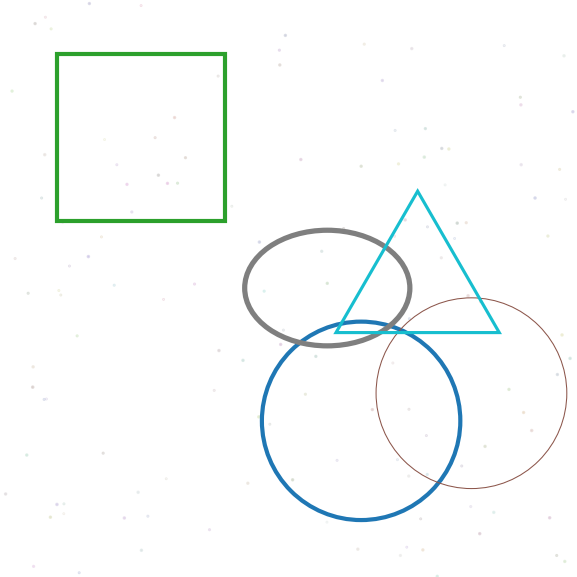[{"shape": "circle", "thickness": 2, "radius": 0.86, "center": [0.625, 0.27]}, {"shape": "square", "thickness": 2, "radius": 0.72, "center": [0.244, 0.762]}, {"shape": "circle", "thickness": 0.5, "radius": 0.83, "center": [0.816, 0.318]}, {"shape": "oval", "thickness": 2.5, "radius": 0.72, "center": [0.567, 0.5]}, {"shape": "triangle", "thickness": 1.5, "radius": 0.82, "center": [0.723, 0.505]}]